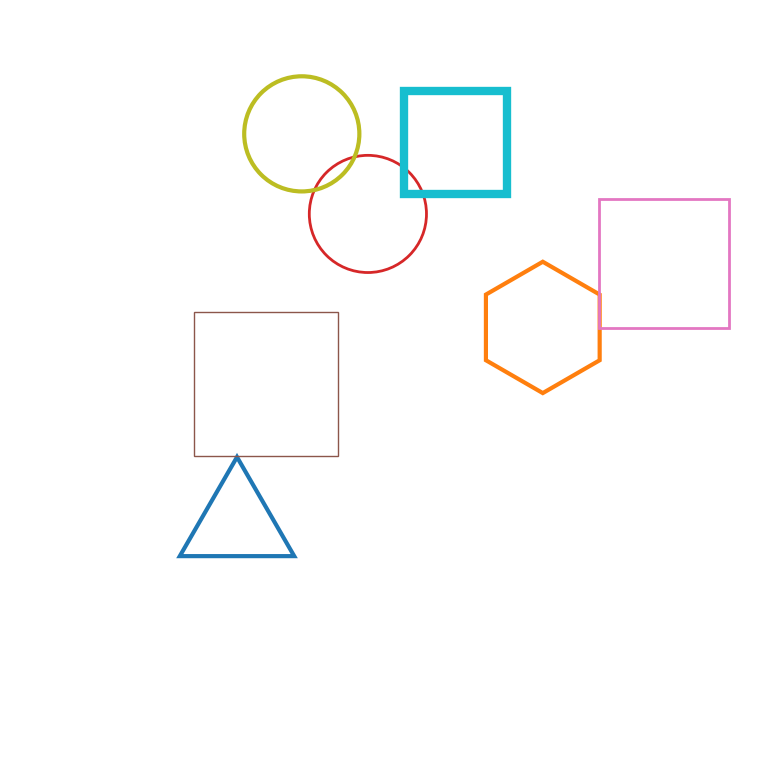[{"shape": "triangle", "thickness": 1.5, "radius": 0.43, "center": [0.308, 0.321]}, {"shape": "hexagon", "thickness": 1.5, "radius": 0.43, "center": [0.705, 0.575]}, {"shape": "circle", "thickness": 1, "radius": 0.38, "center": [0.478, 0.722]}, {"shape": "square", "thickness": 0.5, "radius": 0.47, "center": [0.345, 0.502]}, {"shape": "square", "thickness": 1, "radius": 0.42, "center": [0.862, 0.658]}, {"shape": "circle", "thickness": 1.5, "radius": 0.37, "center": [0.392, 0.826]}, {"shape": "square", "thickness": 3, "radius": 0.33, "center": [0.592, 0.815]}]